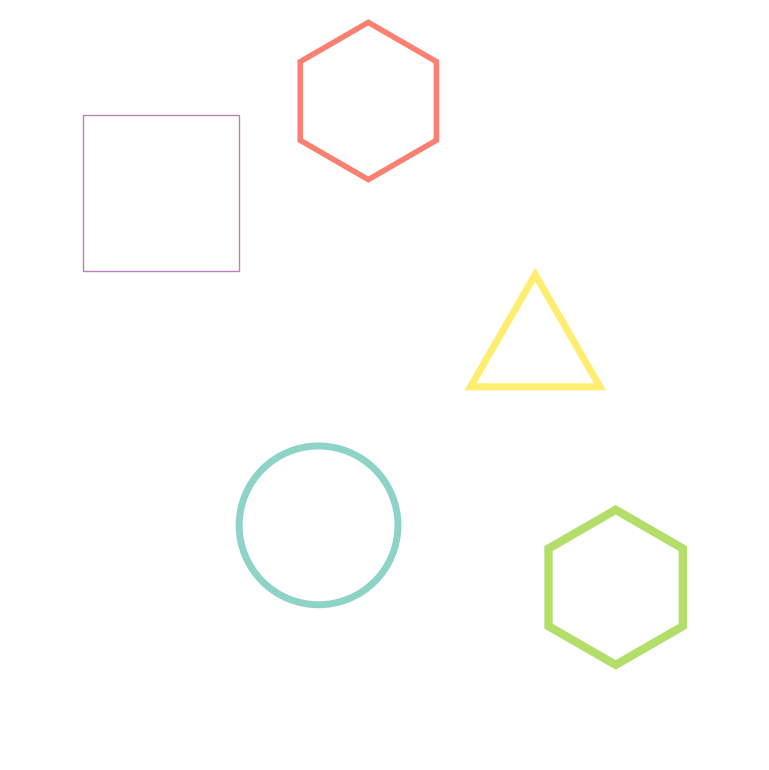[{"shape": "circle", "thickness": 2.5, "radius": 0.52, "center": [0.414, 0.318]}, {"shape": "hexagon", "thickness": 2, "radius": 0.51, "center": [0.478, 0.869]}, {"shape": "hexagon", "thickness": 3, "radius": 0.5, "center": [0.8, 0.237]}, {"shape": "square", "thickness": 0.5, "radius": 0.51, "center": [0.21, 0.749]}, {"shape": "triangle", "thickness": 2.5, "radius": 0.49, "center": [0.695, 0.546]}]